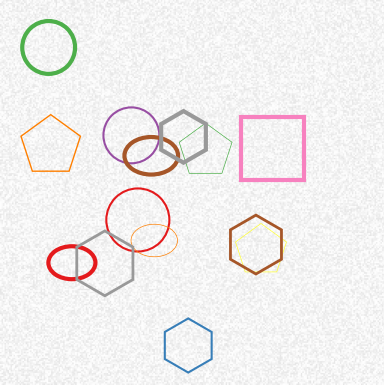[{"shape": "circle", "thickness": 1.5, "radius": 0.41, "center": [0.358, 0.429]}, {"shape": "oval", "thickness": 3, "radius": 0.31, "center": [0.187, 0.318]}, {"shape": "hexagon", "thickness": 1.5, "radius": 0.35, "center": [0.489, 0.103]}, {"shape": "pentagon", "thickness": 0.5, "radius": 0.36, "center": [0.534, 0.608]}, {"shape": "circle", "thickness": 3, "radius": 0.34, "center": [0.126, 0.877]}, {"shape": "circle", "thickness": 1.5, "radius": 0.36, "center": [0.341, 0.648]}, {"shape": "pentagon", "thickness": 1, "radius": 0.41, "center": [0.132, 0.621]}, {"shape": "oval", "thickness": 0.5, "radius": 0.3, "center": [0.401, 0.375]}, {"shape": "pentagon", "thickness": 0.5, "radius": 0.35, "center": [0.678, 0.35]}, {"shape": "oval", "thickness": 3, "radius": 0.35, "center": [0.393, 0.595]}, {"shape": "hexagon", "thickness": 2, "radius": 0.38, "center": [0.665, 0.365]}, {"shape": "square", "thickness": 3, "radius": 0.41, "center": [0.708, 0.614]}, {"shape": "hexagon", "thickness": 2, "radius": 0.42, "center": [0.272, 0.316]}, {"shape": "hexagon", "thickness": 3, "radius": 0.33, "center": [0.477, 0.644]}]